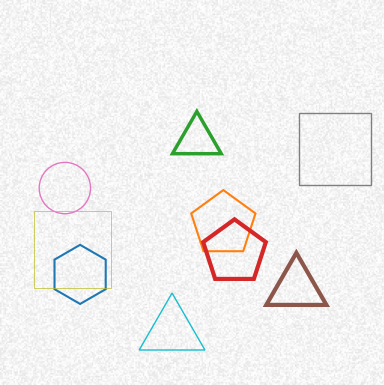[{"shape": "hexagon", "thickness": 1.5, "radius": 0.38, "center": [0.208, 0.287]}, {"shape": "pentagon", "thickness": 1.5, "radius": 0.44, "center": [0.58, 0.419]}, {"shape": "triangle", "thickness": 2.5, "radius": 0.37, "center": [0.511, 0.637]}, {"shape": "pentagon", "thickness": 3, "radius": 0.43, "center": [0.609, 0.345]}, {"shape": "triangle", "thickness": 3, "radius": 0.45, "center": [0.77, 0.253]}, {"shape": "circle", "thickness": 1, "radius": 0.33, "center": [0.169, 0.512]}, {"shape": "square", "thickness": 1, "radius": 0.47, "center": [0.87, 0.613]}, {"shape": "square", "thickness": 0.5, "radius": 0.49, "center": [0.188, 0.352]}, {"shape": "triangle", "thickness": 1, "radius": 0.49, "center": [0.447, 0.14]}]